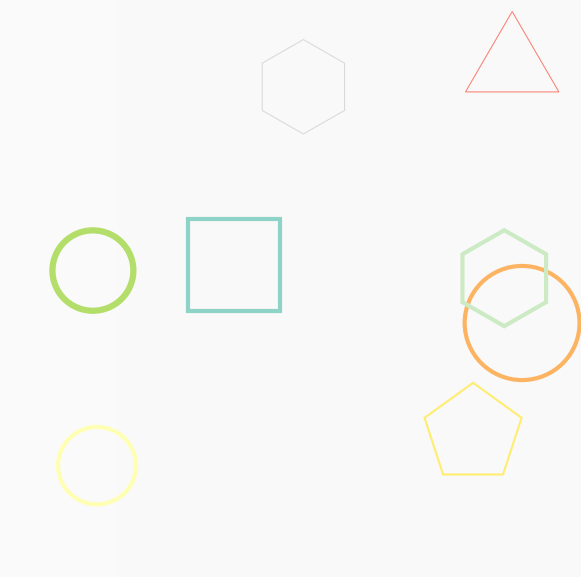[{"shape": "square", "thickness": 2, "radius": 0.4, "center": [0.402, 0.541]}, {"shape": "circle", "thickness": 2, "radius": 0.33, "center": [0.167, 0.193]}, {"shape": "triangle", "thickness": 0.5, "radius": 0.46, "center": [0.881, 0.886]}, {"shape": "circle", "thickness": 2, "radius": 0.49, "center": [0.898, 0.44]}, {"shape": "circle", "thickness": 3, "radius": 0.35, "center": [0.16, 0.531]}, {"shape": "hexagon", "thickness": 0.5, "radius": 0.41, "center": [0.522, 0.849]}, {"shape": "hexagon", "thickness": 2, "radius": 0.42, "center": [0.868, 0.517]}, {"shape": "pentagon", "thickness": 1, "radius": 0.44, "center": [0.814, 0.249]}]